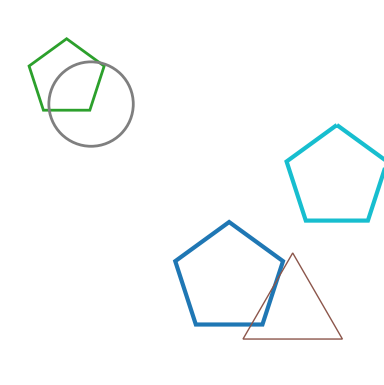[{"shape": "pentagon", "thickness": 3, "radius": 0.74, "center": [0.595, 0.276]}, {"shape": "pentagon", "thickness": 2, "radius": 0.51, "center": [0.173, 0.797]}, {"shape": "triangle", "thickness": 1, "radius": 0.75, "center": [0.76, 0.194]}, {"shape": "circle", "thickness": 2, "radius": 0.55, "center": [0.237, 0.73]}, {"shape": "pentagon", "thickness": 3, "radius": 0.69, "center": [0.875, 0.538]}]